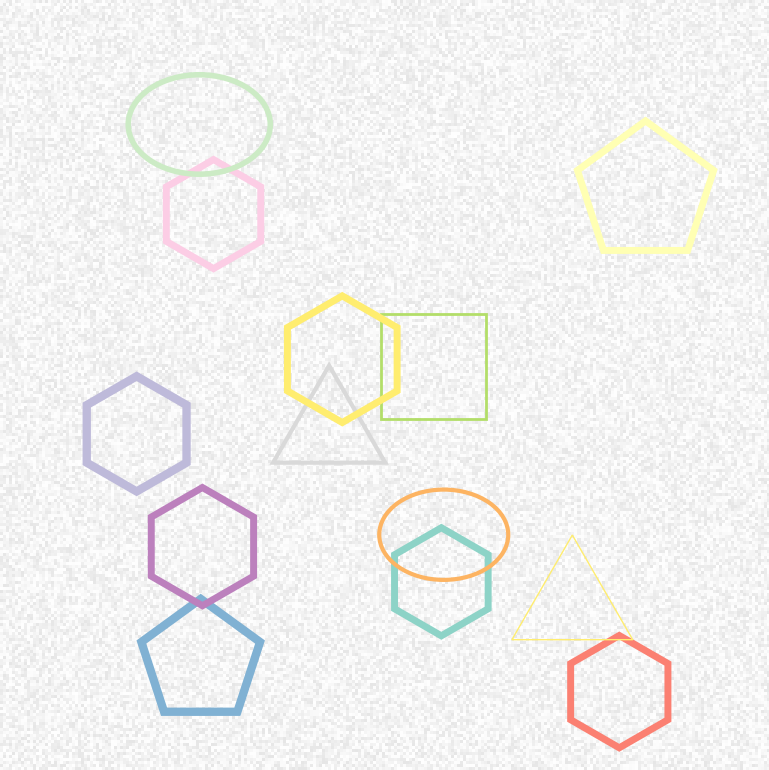[{"shape": "hexagon", "thickness": 2.5, "radius": 0.35, "center": [0.573, 0.244]}, {"shape": "pentagon", "thickness": 2.5, "radius": 0.47, "center": [0.838, 0.75]}, {"shape": "hexagon", "thickness": 3, "radius": 0.37, "center": [0.177, 0.437]}, {"shape": "hexagon", "thickness": 2.5, "radius": 0.36, "center": [0.804, 0.102]}, {"shape": "pentagon", "thickness": 3, "radius": 0.41, "center": [0.261, 0.141]}, {"shape": "oval", "thickness": 1.5, "radius": 0.42, "center": [0.576, 0.306]}, {"shape": "square", "thickness": 1, "radius": 0.34, "center": [0.563, 0.524]}, {"shape": "hexagon", "thickness": 2.5, "radius": 0.35, "center": [0.277, 0.722]}, {"shape": "triangle", "thickness": 1.5, "radius": 0.42, "center": [0.427, 0.441]}, {"shape": "hexagon", "thickness": 2.5, "radius": 0.38, "center": [0.263, 0.29]}, {"shape": "oval", "thickness": 2, "radius": 0.46, "center": [0.259, 0.838]}, {"shape": "triangle", "thickness": 0.5, "radius": 0.45, "center": [0.743, 0.215]}, {"shape": "hexagon", "thickness": 2.5, "radius": 0.41, "center": [0.445, 0.534]}]